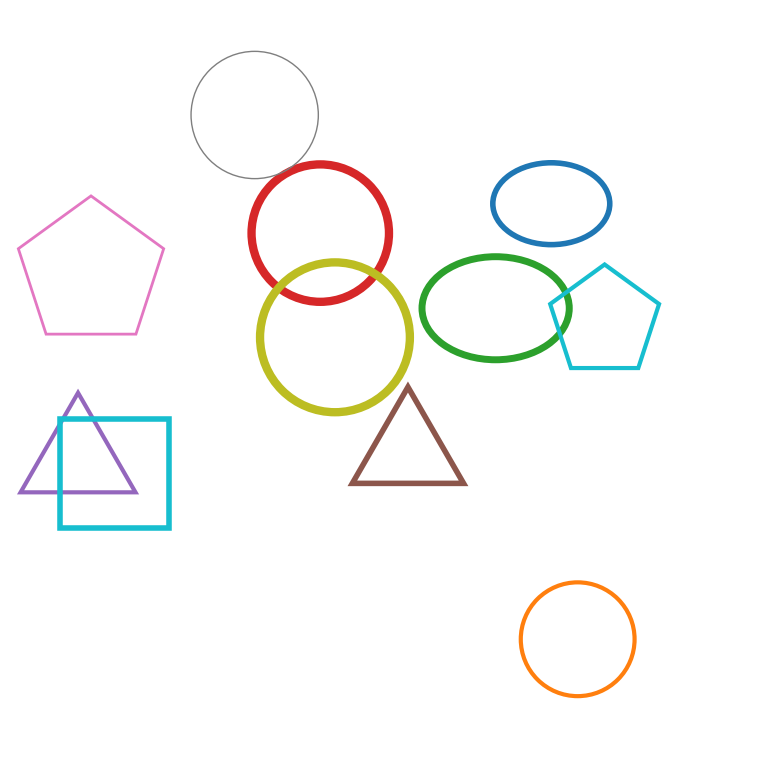[{"shape": "oval", "thickness": 2, "radius": 0.38, "center": [0.716, 0.735]}, {"shape": "circle", "thickness": 1.5, "radius": 0.37, "center": [0.75, 0.17]}, {"shape": "oval", "thickness": 2.5, "radius": 0.48, "center": [0.644, 0.6]}, {"shape": "circle", "thickness": 3, "radius": 0.45, "center": [0.416, 0.697]}, {"shape": "triangle", "thickness": 1.5, "radius": 0.43, "center": [0.101, 0.404]}, {"shape": "triangle", "thickness": 2, "radius": 0.42, "center": [0.53, 0.414]}, {"shape": "pentagon", "thickness": 1, "radius": 0.5, "center": [0.118, 0.646]}, {"shape": "circle", "thickness": 0.5, "radius": 0.41, "center": [0.331, 0.851]}, {"shape": "circle", "thickness": 3, "radius": 0.49, "center": [0.435, 0.562]}, {"shape": "pentagon", "thickness": 1.5, "radius": 0.37, "center": [0.785, 0.582]}, {"shape": "square", "thickness": 2, "radius": 0.35, "center": [0.149, 0.385]}]